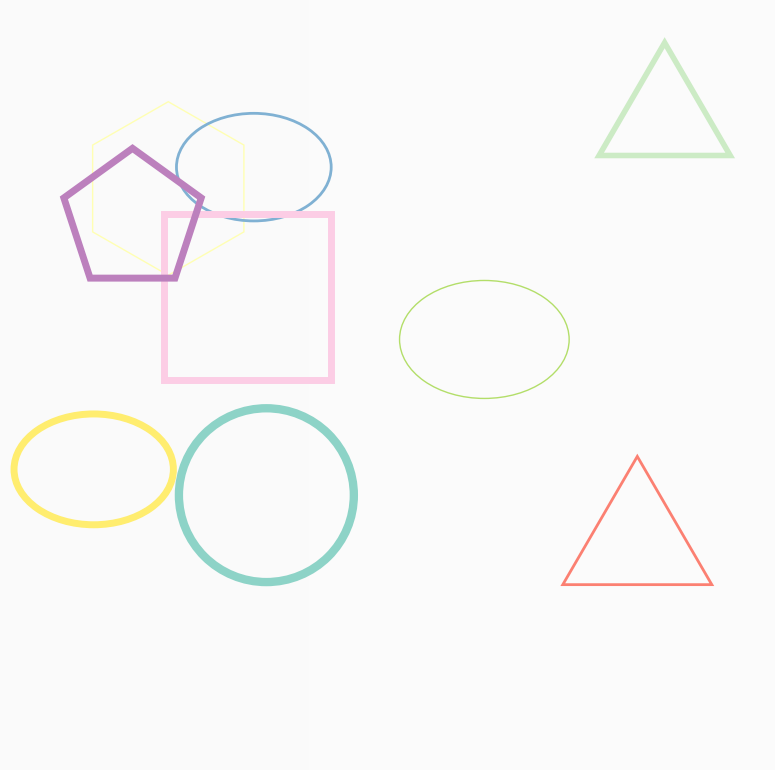[{"shape": "circle", "thickness": 3, "radius": 0.56, "center": [0.344, 0.357]}, {"shape": "hexagon", "thickness": 0.5, "radius": 0.56, "center": [0.217, 0.755]}, {"shape": "triangle", "thickness": 1, "radius": 0.56, "center": [0.822, 0.296]}, {"shape": "oval", "thickness": 1, "radius": 0.5, "center": [0.328, 0.783]}, {"shape": "oval", "thickness": 0.5, "radius": 0.55, "center": [0.625, 0.559]}, {"shape": "square", "thickness": 2.5, "radius": 0.54, "center": [0.319, 0.614]}, {"shape": "pentagon", "thickness": 2.5, "radius": 0.47, "center": [0.171, 0.714]}, {"shape": "triangle", "thickness": 2, "radius": 0.49, "center": [0.858, 0.847]}, {"shape": "oval", "thickness": 2.5, "radius": 0.51, "center": [0.121, 0.39]}]